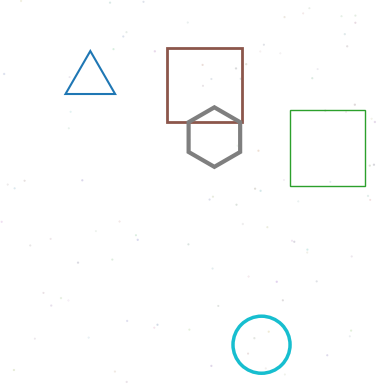[{"shape": "triangle", "thickness": 1.5, "radius": 0.37, "center": [0.235, 0.793]}, {"shape": "square", "thickness": 1, "radius": 0.49, "center": [0.852, 0.616]}, {"shape": "square", "thickness": 2, "radius": 0.48, "center": [0.531, 0.78]}, {"shape": "hexagon", "thickness": 3, "radius": 0.39, "center": [0.557, 0.644]}, {"shape": "circle", "thickness": 2.5, "radius": 0.37, "center": [0.679, 0.105]}]